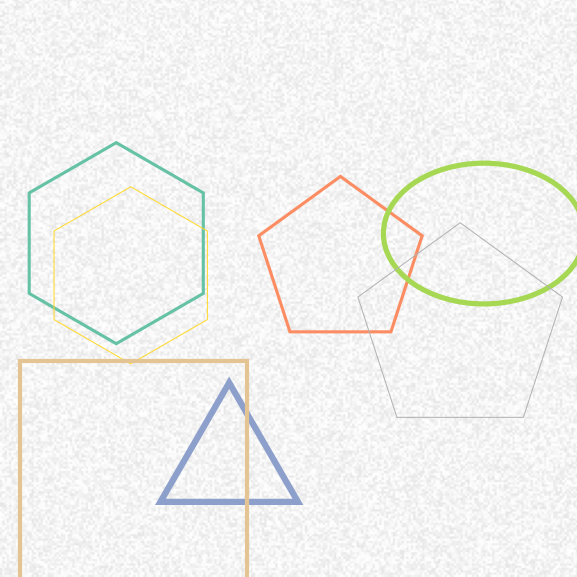[{"shape": "hexagon", "thickness": 1.5, "radius": 0.87, "center": [0.201, 0.578]}, {"shape": "pentagon", "thickness": 1.5, "radius": 0.74, "center": [0.59, 0.545]}, {"shape": "triangle", "thickness": 3, "radius": 0.69, "center": [0.397, 0.199]}, {"shape": "oval", "thickness": 2.5, "radius": 0.87, "center": [0.838, 0.595]}, {"shape": "hexagon", "thickness": 0.5, "radius": 0.77, "center": [0.226, 0.522]}, {"shape": "square", "thickness": 2, "radius": 0.98, "center": [0.231, 0.179]}, {"shape": "pentagon", "thickness": 0.5, "radius": 0.93, "center": [0.797, 0.427]}]